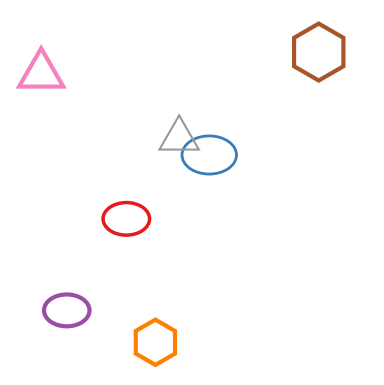[{"shape": "oval", "thickness": 2.5, "radius": 0.3, "center": [0.328, 0.432]}, {"shape": "oval", "thickness": 2, "radius": 0.35, "center": [0.544, 0.597]}, {"shape": "oval", "thickness": 3, "radius": 0.3, "center": [0.173, 0.194]}, {"shape": "hexagon", "thickness": 3, "radius": 0.29, "center": [0.404, 0.111]}, {"shape": "hexagon", "thickness": 3, "radius": 0.37, "center": [0.828, 0.865]}, {"shape": "triangle", "thickness": 3, "radius": 0.33, "center": [0.107, 0.808]}, {"shape": "triangle", "thickness": 1.5, "radius": 0.3, "center": [0.465, 0.641]}]